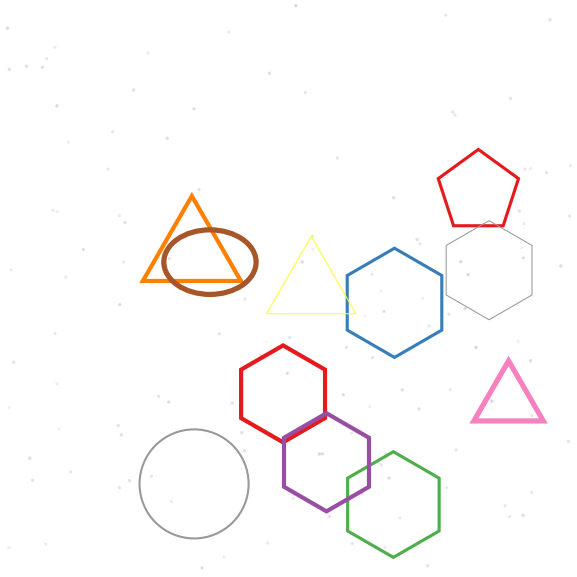[{"shape": "pentagon", "thickness": 1.5, "radius": 0.37, "center": [0.828, 0.667]}, {"shape": "hexagon", "thickness": 2, "radius": 0.42, "center": [0.49, 0.317]}, {"shape": "hexagon", "thickness": 1.5, "radius": 0.47, "center": [0.683, 0.475]}, {"shape": "hexagon", "thickness": 1.5, "radius": 0.46, "center": [0.681, 0.125]}, {"shape": "hexagon", "thickness": 2, "radius": 0.42, "center": [0.565, 0.199]}, {"shape": "triangle", "thickness": 2, "radius": 0.49, "center": [0.332, 0.562]}, {"shape": "triangle", "thickness": 0.5, "radius": 0.45, "center": [0.539, 0.501]}, {"shape": "oval", "thickness": 2.5, "radius": 0.4, "center": [0.364, 0.545]}, {"shape": "triangle", "thickness": 2.5, "radius": 0.35, "center": [0.881, 0.305]}, {"shape": "hexagon", "thickness": 0.5, "radius": 0.43, "center": [0.847, 0.531]}, {"shape": "circle", "thickness": 1, "radius": 0.47, "center": [0.336, 0.161]}]